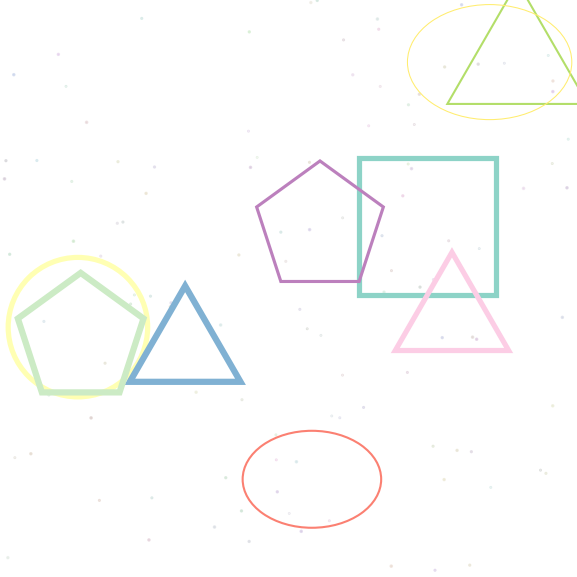[{"shape": "square", "thickness": 2.5, "radius": 0.59, "center": [0.74, 0.607]}, {"shape": "circle", "thickness": 2.5, "radius": 0.6, "center": [0.135, 0.433]}, {"shape": "oval", "thickness": 1, "radius": 0.6, "center": [0.54, 0.169]}, {"shape": "triangle", "thickness": 3, "radius": 0.55, "center": [0.321, 0.393]}, {"shape": "triangle", "thickness": 1, "radius": 0.7, "center": [0.896, 0.889]}, {"shape": "triangle", "thickness": 2.5, "radius": 0.57, "center": [0.783, 0.449]}, {"shape": "pentagon", "thickness": 1.5, "radius": 0.58, "center": [0.554, 0.605]}, {"shape": "pentagon", "thickness": 3, "radius": 0.57, "center": [0.14, 0.412]}, {"shape": "oval", "thickness": 0.5, "radius": 0.71, "center": [0.848, 0.892]}]